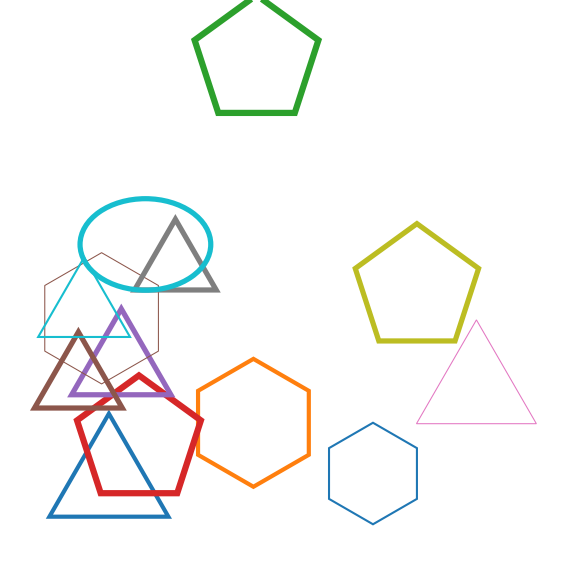[{"shape": "hexagon", "thickness": 1, "radius": 0.44, "center": [0.646, 0.179]}, {"shape": "triangle", "thickness": 2, "radius": 0.59, "center": [0.189, 0.164]}, {"shape": "hexagon", "thickness": 2, "radius": 0.55, "center": [0.439, 0.267]}, {"shape": "pentagon", "thickness": 3, "radius": 0.56, "center": [0.444, 0.895]}, {"shape": "pentagon", "thickness": 3, "radius": 0.56, "center": [0.241, 0.236]}, {"shape": "triangle", "thickness": 2.5, "radius": 0.5, "center": [0.21, 0.365]}, {"shape": "hexagon", "thickness": 0.5, "radius": 0.57, "center": [0.176, 0.448]}, {"shape": "triangle", "thickness": 2.5, "radius": 0.44, "center": [0.136, 0.336]}, {"shape": "triangle", "thickness": 0.5, "radius": 0.6, "center": [0.825, 0.325]}, {"shape": "triangle", "thickness": 2.5, "radius": 0.41, "center": [0.304, 0.538]}, {"shape": "pentagon", "thickness": 2.5, "radius": 0.56, "center": [0.722, 0.5]}, {"shape": "oval", "thickness": 2.5, "radius": 0.57, "center": [0.252, 0.576]}, {"shape": "triangle", "thickness": 1, "radius": 0.46, "center": [0.146, 0.462]}]